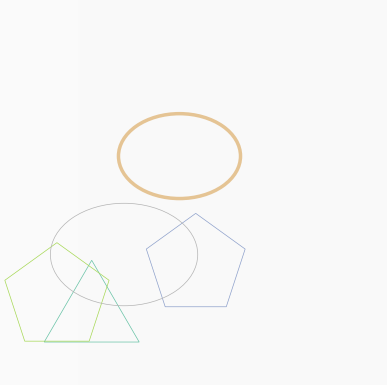[{"shape": "triangle", "thickness": 0.5, "radius": 0.71, "center": [0.237, 0.182]}, {"shape": "pentagon", "thickness": 0.5, "radius": 0.67, "center": [0.505, 0.312]}, {"shape": "pentagon", "thickness": 0.5, "radius": 0.71, "center": [0.147, 0.228]}, {"shape": "oval", "thickness": 2.5, "radius": 0.79, "center": [0.463, 0.595]}, {"shape": "oval", "thickness": 0.5, "radius": 0.95, "center": [0.32, 0.339]}]